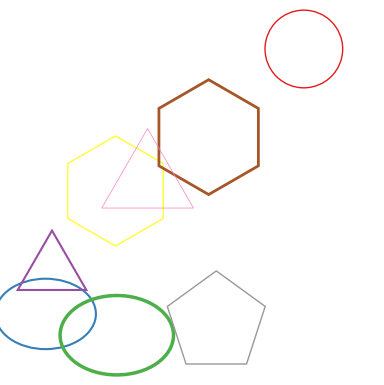[{"shape": "circle", "thickness": 1, "radius": 0.5, "center": [0.789, 0.873]}, {"shape": "oval", "thickness": 1.5, "radius": 0.65, "center": [0.118, 0.185]}, {"shape": "oval", "thickness": 2.5, "radius": 0.74, "center": [0.303, 0.129]}, {"shape": "triangle", "thickness": 1.5, "radius": 0.51, "center": [0.135, 0.298]}, {"shape": "hexagon", "thickness": 1, "radius": 0.71, "center": [0.3, 0.504]}, {"shape": "hexagon", "thickness": 2, "radius": 0.75, "center": [0.542, 0.644]}, {"shape": "triangle", "thickness": 0.5, "radius": 0.69, "center": [0.383, 0.528]}, {"shape": "pentagon", "thickness": 1, "radius": 0.67, "center": [0.562, 0.163]}]